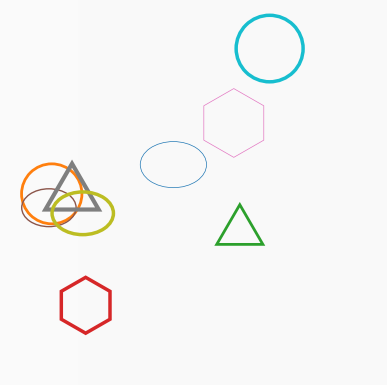[{"shape": "oval", "thickness": 0.5, "radius": 0.43, "center": [0.447, 0.572]}, {"shape": "circle", "thickness": 2, "radius": 0.39, "center": [0.134, 0.497]}, {"shape": "triangle", "thickness": 2, "radius": 0.34, "center": [0.619, 0.4]}, {"shape": "hexagon", "thickness": 2.5, "radius": 0.36, "center": [0.221, 0.207]}, {"shape": "oval", "thickness": 1, "radius": 0.35, "center": [0.126, 0.46]}, {"shape": "hexagon", "thickness": 0.5, "radius": 0.45, "center": [0.603, 0.681]}, {"shape": "triangle", "thickness": 3, "radius": 0.4, "center": [0.186, 0.495]}, {"shape": "oval", "thickness": 2.5, "radius": 0.4, "center": [0.214, 0.446]}, {"shape": "circle", "thickness": 2.5, "radius": 0.43, "center": [0.696, 0.874]}]